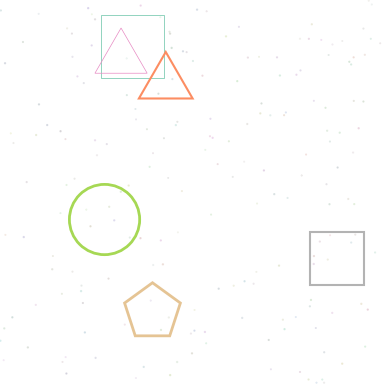[{"shape": "square", "thickness": 0.5, "radius": 0.41, "center": [0.344, 0.879]}, {"shape": "triangle", "thickness": 1.5, "radius": 0.4, "center": [0.431, 0.784]}, {"shape": "triangle", "thickness": 0.5, "radius": 0.39, "center": [0.314, 0.849]}, {"shape": "circle", "thickness": 2, "radius": 0.46, "center": [0.272, 0.43]}, {"shape": "pentagon", "thickness": 2, "radius": 0.38, "center": [0.396, 0.189]}, {"shape": "square", "thickness": 1.5, "radius": 0.35, "center": [0.875, 0.328]}]